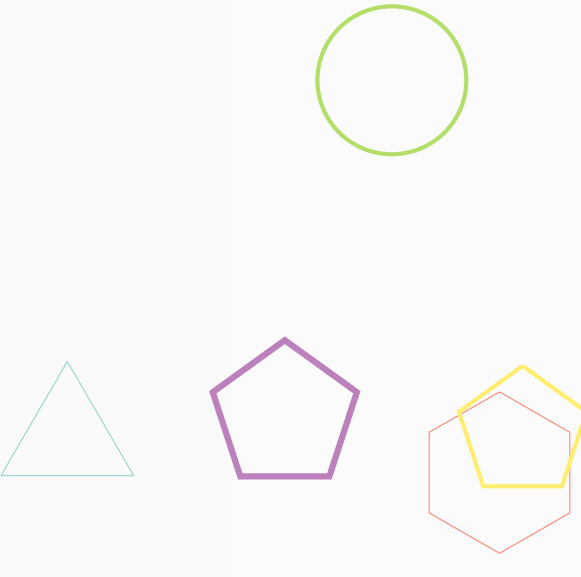[{"shape": "triangle", "thickness": 0.5, "radius": 0.66, "center": [0.116, 0.241]}, {"shape": "hexagon", "thickness": 0.5, "radius": 0.7, "center": [0.859, 0.181]}, {"shape": "circle", "thickness": 2, "radius": 0.64, "center": [0.674, 0.86]}, {"shape": "pentagon", "thickness": 3, "radius": 0.65, "center": [0.49, 0.28]}, {"shape": "pentagon", "thickness": 2, "radius": 0.58, "center": [0.899, 0.25]}]